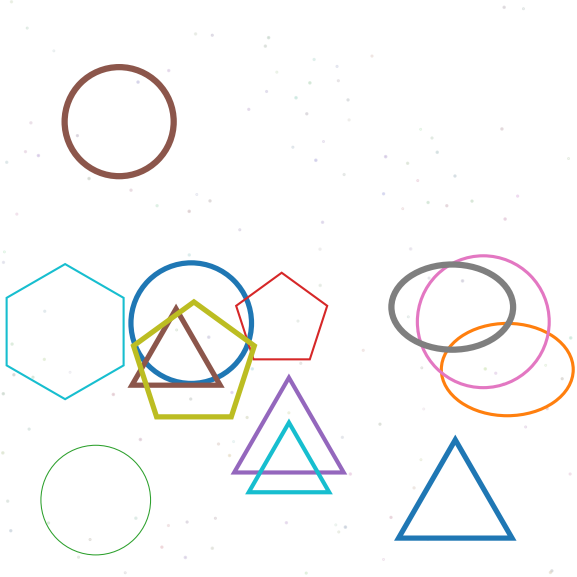[{"shape": "triangle", "thickness": 2.5, "radius": 0.57, "center": [0.788, 0.124]}, {"shape": "circle", "thickness": 2.5, "radius": 0.52, "center": [0.331, 0.44]}, {"shape": "oval", "thickness": 1.5, "radius": 0.57, "center": [0.878, 0.359]}, {"shape": "circle", "thickness": 0.5, "radius": 0.47, "center": [0.166, 0.133]}, {"shape": "pentagon", "thickness": 1, "radius": 0.41, "center": [0.488, 0.444]}, {"shape": "triangle", "thickness": 2, "radius": 0.55, "center": [0.5, 0.236]}, {"shape": "circle", "thickness": 3, "radius": 0.47, "center": [0.206, 0.788]}, {"shape": "triangle", "thickness": 2.5, "radius": 0.44, "center": [0.305, 0.376]}, {"shape": "circle", "thickness": 1.5, "radius": 0.57, "center": [0.837, 0.442]}, {"shape": "oval", "thickness": 3, "radius": 0.53, "center": [0.783, 0.467]}, {"shape": "pentagon", "thickness": 2.5, "radius": 0.55, "center": [0.336, 0.366]}, {"shape": "hexagon", "thickness": 1, "radius": 0.58, "center": [0.113, 0.425]}, {"shape": "triangle", "thickness": 2, "radius": 0.4, "center": [0.5, 0.187]}]